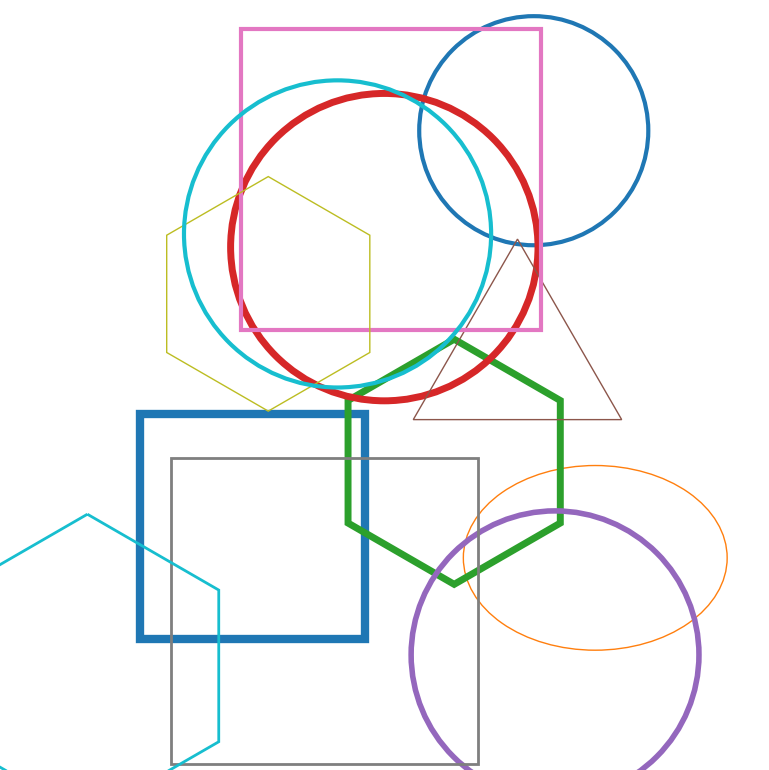[{"shape": "circle", "thickness": 1.5, "radius": 0.74, "center": [0.693, 0.83]}, {"shape": "square", "thickness": 3, "radius": 0.73, "center": [0.328, 0.317]}, {"shape": "oval", "thickness": 0.5, "radius": 0.86, "center": [0.773, 0.276]}, {"shape": "hexagon", "thickness": 2.5, "radius": 0.8, "center": [0.59, 0.4]}, {"shape": "circle", "thickness": 2.5, "radius": 1.0, "center": [0.499, 0.679]}, {"shape": "circle", "thickness": 2, "radius": 0.93, "center": [0.721, 0.15]}, {"shape": "triangle", "thickness": 0.5, "radius": 0.78, "center": [0.672, 0.533]}, {"shape": "square", "thickness": 1.5, "radius": 0.98, "center": [0.508, 0.767]}, {"shape": "square", "thickness": 1, "radius": 1.0, "center": [0.421, 0.207]}, {"shape": "hexagon", "thickness": 0.5, "radius": 0.76, "center": [0.348, 0.618]}, {"shape": "circle", "thickness": 1.5, "radius": 1.0, "center": [0.438, 0.696]}, {"shape": "hexagon", "thickness": 1, "radius": 0.99, "center": [0.113, 0.135]}]